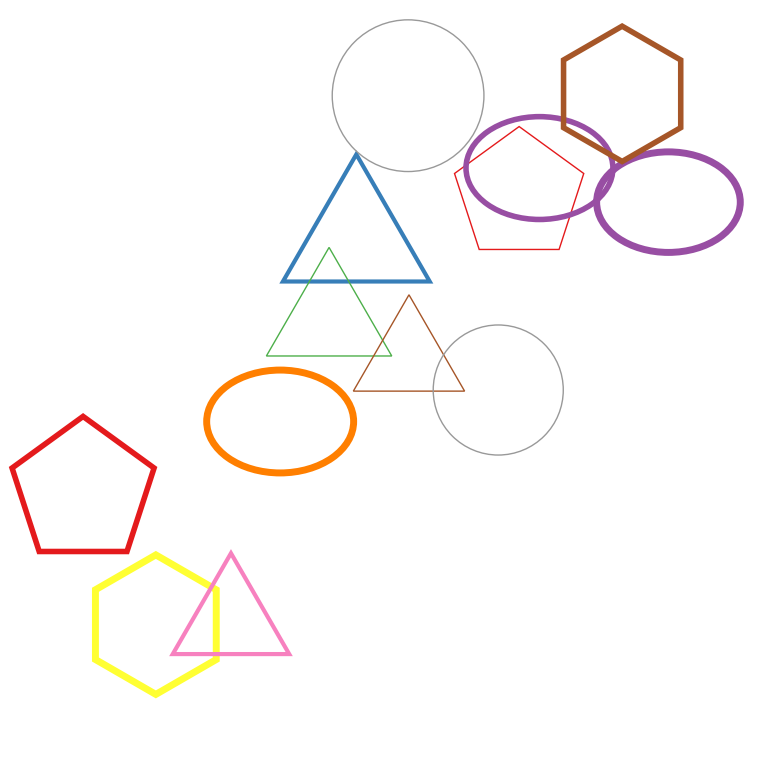[{"shape": "pentagon", "thickness": 0.5, "radius": 0.44, "center": [0.674, 0.747]}, {"shape": "pentagon", "thickness": 2, "radius": 0.48, "center": [0.108, 0.362]}, {"shape": "triangle", "thickness": 1.5, "radius": 0.55, "center": [0.463, 0.689]}, {"shape": "triangle", "thickness": 0.5, "radius": 0.47, "center": [0.427, 0.585]}, {"shape": "oval", "thickness": 2.5, "radius": 0.47, "center": [0.868, 0.737]}, {"shape": "oval", "thickness": 2, "radius": 0.48, "center": [0.701, 0.782]}, {"shape": "oval", "thickness": 2.5, "radius": 0.48, "center": [0.364, 0.453]}, {"shape": "hexagon", "thickness": 2.5, "radius": 0.45, "center": [0.202, 0.189]}, {"shape": "triangle", "thickness": 0.5, "radius": 0.42, "center": [0.531, 0.534]}, {"shape": "hexagon", "thickness": 2, "radius": 0.44, "center": [0.808, 0.878]}, {"shape": "triangle", "thickness": 1.5, "radius": 0.44, "center": [0.3, 0.194]}, {"shape": "circle", "thickness": 0.5, "radius": 0.49, "center": [0.53, 0.876]}, {"shape": "circle", "thickness": 0.5, "radius": 0.42, "center": [0.647, 0.493]}]